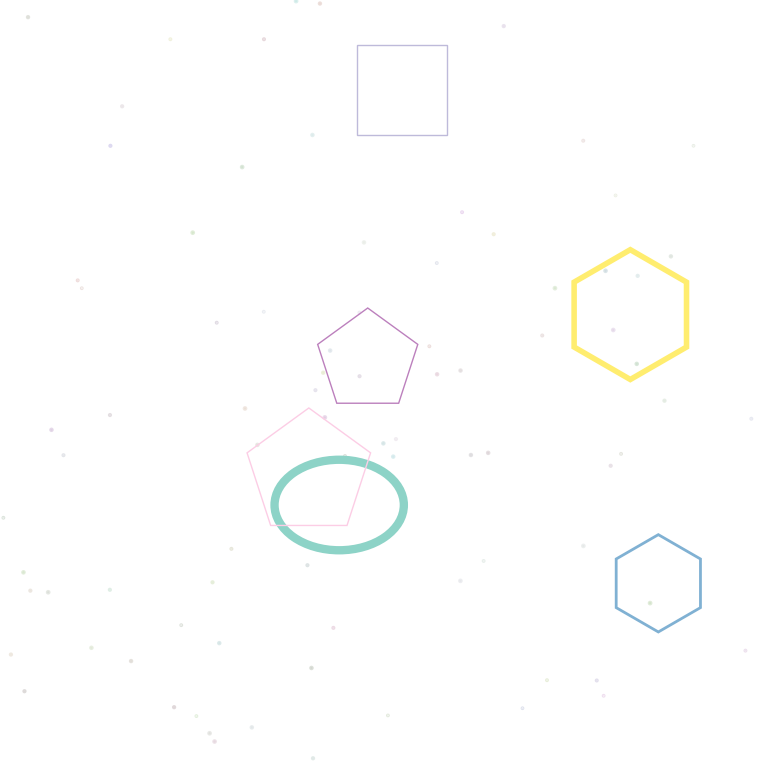[{"shape": "oval", "thickness": 3, "radius": 0.42, "center": [0.441, 0.344]}, {"shape": "square", "thickness": 0.5, "radius": 0.29, "center": [0.522, 0.883]}, {"shape": "hexagon", "thickness": 1, "radius": 0.32, "center": [0.855, 0.242]}, {"shape": "pentagon", "thickness": 0.5, "radius": 0.42, "center": [0.401, 0.386]}, {"shape": "pentagon", "thickness": 0.5, "radius": 0.34, "center": [0.478, 0.532]}, {"shape": "hexagon", "thickness": 2, "radius": 0.42, "center": [0.819, 0.591]}]